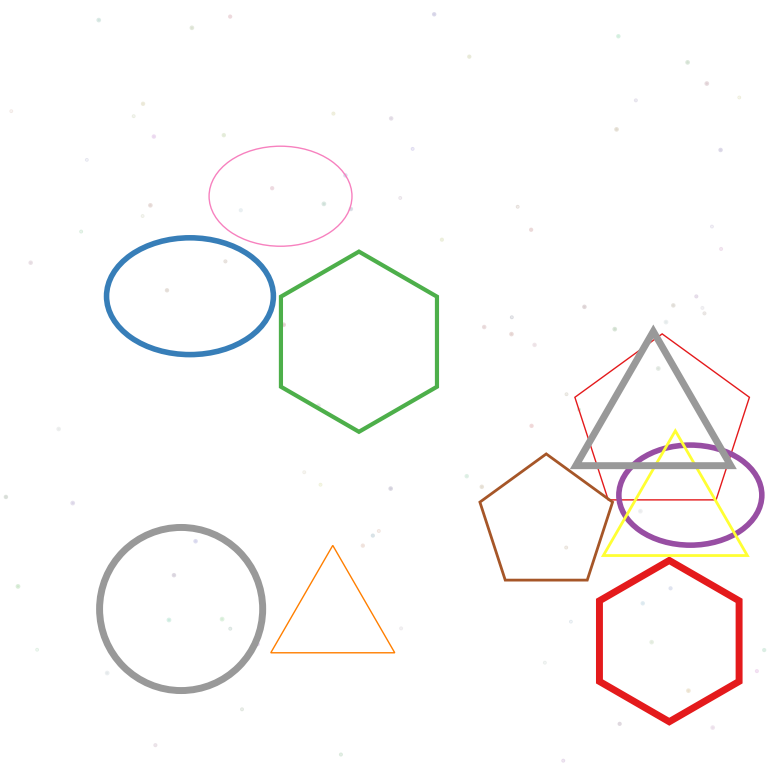[{"shape": "hexagon", "thickness": 2.5, "radius": 0.52, "center": [0.869, 0.167]}, {"shape": "pentagon", "thickness": 0.5, "radius": 0.6, "center": [0.86, 0.447]}, {"shape": "oval", "thickness": 2, "radius": 0.54, "center": [0.247, 0.615]}, {"shape": "hexagon", "thickness": 1.5, "radius": 0.58, "center": [0.466, 0.556]}, {"shape": "oval", "thickness": 2, "radius": 0.46, "center": [0.897, 0.357]}, {"shape": "triangle", "thickness": 0.5, "radius": 0.46, "center": [0.432, 0.199]}, {"shape": "triangle", "thickness": 1, "radius": 0.54, "center": [0.877, 0.333]}, {"shape": "pentagon", "thickness": 1, "radius": 0.45, "center": [0.709, 0.32]}, {"shape": "oval", "thickness": 0.5, "radius": 0.46, "center": [0.364, 0.745]}, {"shape": "triangle", "thickness": 2.5, "radius": 0.58, "center": [0.848, 0.453]}, {"shape": "circle", "thickness": 2.5, "radius": 0.53, "center": [0.235, 0.209]}]